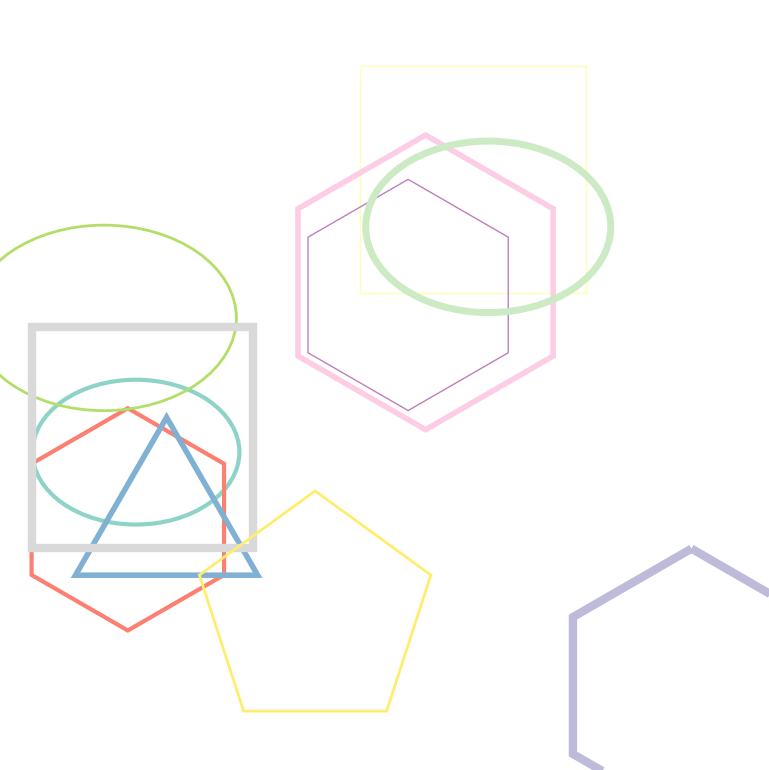[{"shape": "oval", "thickness": 1.5, "radius": 0.67, "center": [0.177, 0.413]}, {"shape": "square", "thickness": 0.5, "radius": 0.73, "center": [0.614, 0.767]}, {"shape": "hexagon", "thickness": 3, "radius": 0.89, "center": [0.898, 0.11]}, {"shape": "hexagon", "thickness": 1.5, "radius": 0.72, "center": [0.166, 0.326]}, {"shape": "triangle", "thickness": 2, "radius": 0.68, "center": [0.216, 0.321]}, {"shape": "oval", "thickness": 1, "radius": 0.86, "center": [0.135, 0.587]}, {"shape": "hexagon", "thickness": 2, "radius": 0.96, "center": [0.553, 0.633]}, {"shape": "square", "thickness": 3, "radius": 0.72, "center": [0.185, 0.432]}, {"shape": "hexagon", "thickness": 0.5, "radius": 0.75, "center": [0.53, 0.617]}, {"shape": "oval", "thickness": 2.5, "radius": 0.8, "center": [0.634, 0.705]}, {"shape": "pentagon", "thickness": 1, "radius": 0.79, "center": [0.409, 0.204]}]